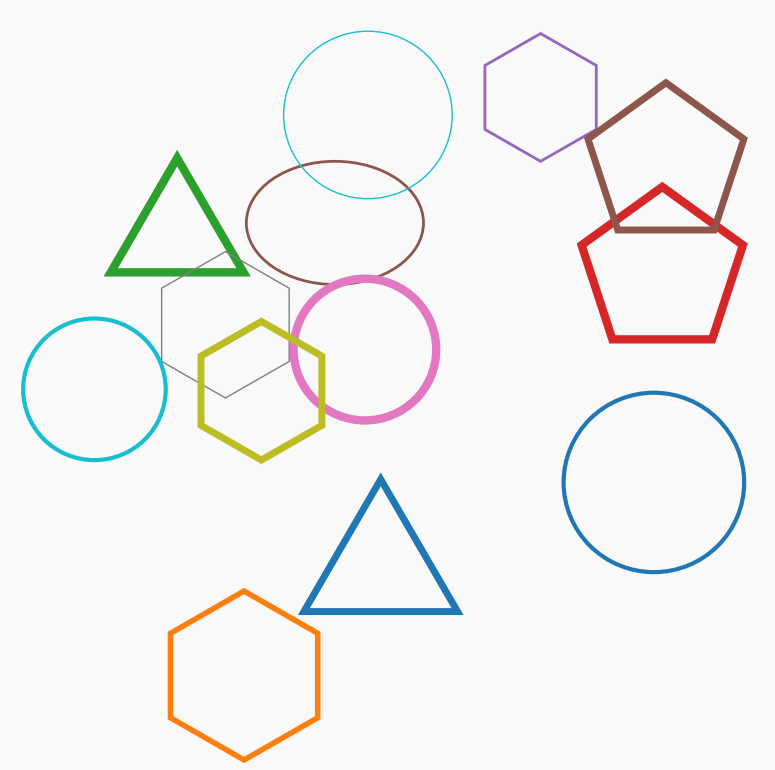[{"shape": "circle", "thickness": 1.5, "radius": 0.58, "center": [0.844, 0.373]}, {"shape": "triangle", "thickness": 2.5, "radius": 0.57, "center": [0.491, 0.263]}, {"shape": "hexagon", "thickness": 2, "radius": 0.55, "center": [0.315, 0.123]}, {"shape": "triangle", "thickness": 3, "radius": 0.49, "center": [0.229, 0.696]}, {"shape": "pentagon", "thickness": 3, "radius": 0.55, "center": [0.855, 0.648]}, {"shape": "hexagon", "thickness": 1, "radius": 0.41, "center": [0.698, 0.873]}, {"shape": "pentagon", "thickness": 2.5, "radius": 0.53, "center": [0.859, 0.787]}, {"shape": "oval", "thickness": 1, "radius": 0.57, "center": [0.432, 0.711]}, {"shape": "circle", "thickness": 3, "radius": 0.46, "center": [0.471, 0.546]}, {"shape": "hexagon", "thickness": 0.5, "radius": 0.48, "center": [0.291, 0.578]}, {"shape": "hexagon", "thickness": 2.5, "radius": 0.45, "center": [0.337, 0.493]}, {"shape": "circle", "thickness": 0.5, "radius": 0.54, "center": [0.475, 0.851]}, {"shape": "circle", "thickness": 1.5, "radius": 0.46, "center": [0.122, 0.494]}]